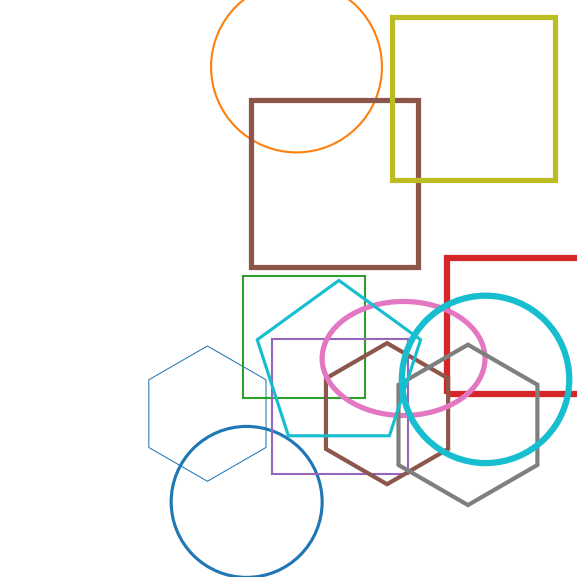[{"shape": "hexagon", "thickness": 0.5, "radius": 0.59, "center": [0.359, 0.283]}, {"shape": "circle", "thickness": 1.5, "radius": 0.65, "center": [0.427, 0.13]}, {"shape": "circle", "thickness": 1, "radius": 0.74, "center": [0.513, 0.883]}, {"shape": "square", "thickness": 1, "radius": 0.53, "center": [0.526, 0.416]}, {"shape": "square", "thickness": 3, "radius": 0.59, "center": [0.893, 0.435]}, {"shape": "square", "thickness": 1, "radius": 0.59, "center": [0.589, 0.295]}, {"shape": "hexagon", "thickness": 2, "radius": 0.61, "center": [0.67, 0.283]}, {"shape": "square", "thickness": 2.5, "radius": 0.72, "center": [0.58, 0.682]}, {"shape": "oval", "thickness": 2.5, "radius": 0.71, "center": [0.699, 0.378]}, {"shape": "hexagon", "thickness": 2, "radius": 0.69, "center": [0.81, 0.263]}, {"shape": "square", "thickness": 2.5, "radius": 0.7, "center": [0.819, 0.828]}, {"shape": "pentagon", "thickness": 1.5, "radius": 0.74, "center": [0.587, 0.365]}, {"shape": "circle", "thickness": 3, "radius": 0.72, "center": [0.841, 0.342]}]